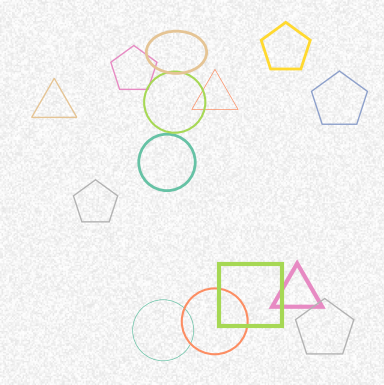[{"shape": "circle", "thickness": 0.5, "radius": 0.4, "center": [0.424, 0.142]}, {"shape": "circle", "thickness": 2, "radius": 0.37, "center": [0.434, 0.578]}, {"shape": "circle", "thickness": 1.5, "radius": 0.43, "center": [0.558, 0.165]}, {"shape": "triangle", "thickness": 0.5, "radius": 0.35, "center": [0.558, 0.75]}, {"shape": "pentagon", "thickness": 1, "radius": 0.38, "center": [0.882, 0.739]}, {"shape": "pentagon", "thickness": 1, "radius": 0.31, "center": [0.348, 0.819]}, {"shape": "triangle", "thickness": 3, "radius": 0.37, "center": [0.772, 0.241]}, {"shape": "circle", "thickness": 1.5, "radius": 0.4, "center": [0.454, 0.735]}, {"shape": "square", "thickness": 3, "radius": 0.4, "center": [0.65, 0.234]}, {"shape": "pentagon", "thickness": 2, "radius": 0.33, "center": [0.742, 0.875]}, {"shape": "oval", "thickness": 2, "radius": 0.39, "center": [0.458, 0.864]}, {"shape": "triangle", "thickness": 1, "radius": 0.34, "center": [0.141, 0.729]}, {"shape": "pentagon", "thickness": 1, "radius": 0.4, "center": [0.843, 0.145]}, {"shape": "pentagon", "thickness": 1, "radius": 0.3, "center": [0.248, 0.473]}]